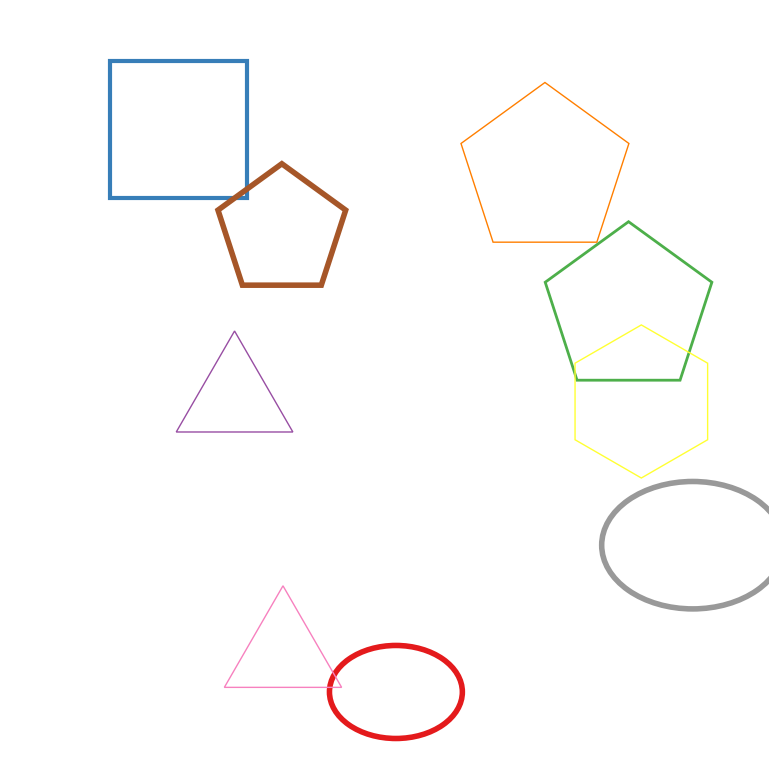[{"shape": "oval", "thickness": 2, "radius": 0.43, "center": [0.514, 0.101]}, {"shape": "square", "thickness": 1.5, "radius": 0.45, "center": [0.232, 0.832]}, {"shape": "pentagon", "thickness": 1, "radius": 0.57, "center": [0.816, 0.598]}, {"shape": "triangle", "thickness": 0.5, "radius": 0.44, "center": [0.305, 0.483]}, {"shape": "pentagon", "thickness": 0.5, "radius": 0.57, "center": [0.708, 0.778]}, {"shape": "hexagon", "thickness": 0.5, "radius": 0.5, "center": [0.833, 0.479]}, {"shape": "pentagon", "thickness": 2, "radius": 0.44, "center": [0.366, 0.7]}, {"shape": "triangle", "thickness": 0.5, "radius": 0.44, "center": [0.368, 0.151]}, {"shape": "oval", "thickness": 2, "radius": 0.59, "center": [0.9, 0.292]}]